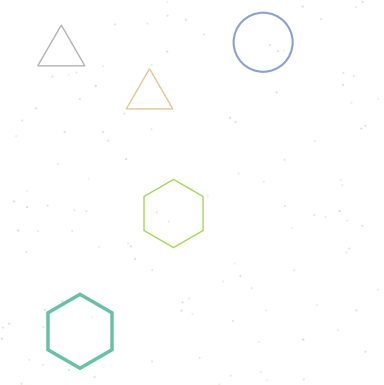[{"shape": "hexagon", "thickness": 2.5, "radius": 0.48, "center": [0.208, 0.14]}, {"shape": "circle", "thickness": 1.5, "radius": 0.38, "center": [0.683, 0.89]}, {"shape": "hexagon", "thickness": 1, "radius": 0.44, "center": [0.451, 0.445]}, {"shape": "triangle", "thickness": 1, "radius": 0.35, "center": [0.388, 0.752]}, {"shape": "triangle", "thickness": 1, "radius": 0.35, "center": [0.159, 0.864]}]